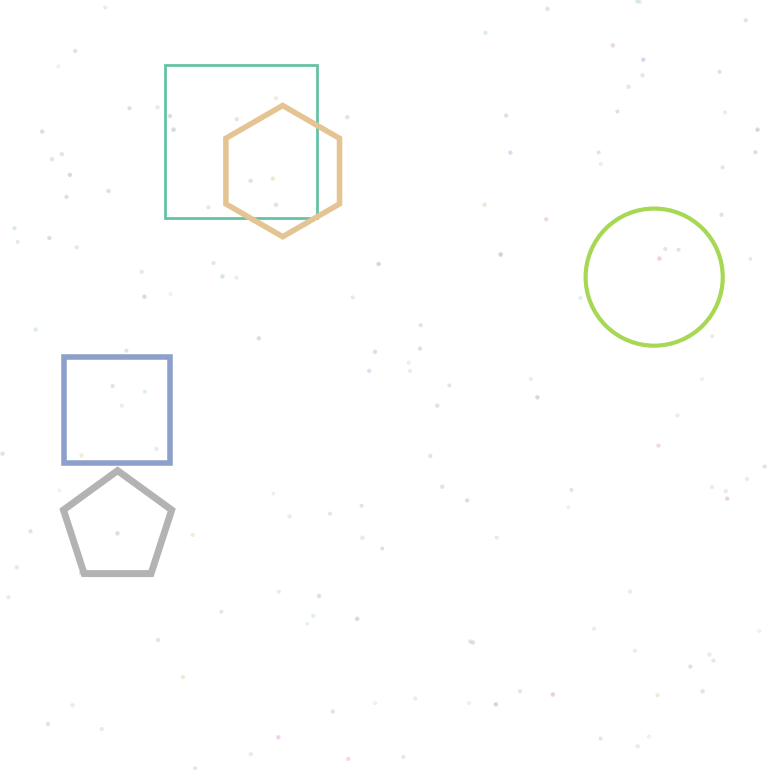[{"shape": "square", "thickness": 1, "radius": 0.49, "center": [0.313, 0.816]}, {"shape": "square", "thickness": 2, "radius": 0.34, "center": [0.152, 0.467]}, {"shape": "circle", "thickness": 1.5, "radius": 0.45, "center": [0.85, 0.64]}, {"shape": "hexagon", "thickness": 2, "radius": 0.43, "center": [0.367, 0.778]}, {"shape": "pentagon", "thickness": 2.5, "radius": 0.37, "center": [0.153, 0.315]}]